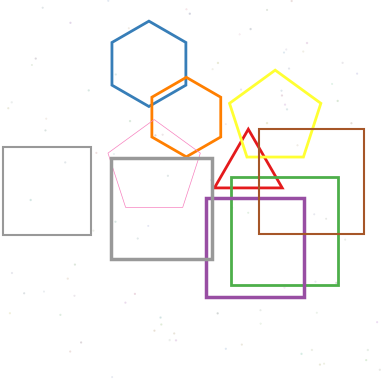[{"shape": "triangle", "thickness": 2, "radius": 0.51, "center": [0.645, 0.563]}, {"shape": "hexagon", "thickness": 2, "radius": 0.55, "center": [0.387, 0.834]}, {"shape": "square", "thickness": 2, "radius": 0.7, "center": [0.739, 0.4]}, {"shape": "square", "thickness": 2.5, "radius": 0.64, "center": [0.663, 0.357]}, {"shape": "hexagon", "thickness": 2, "radius": 0.52, "center": [0.484, 0.696]}, {"shape": "pentagon", "thickness": 2, "radius": 0.62, "center": [0.715, 0.693]}, {"shape": "square", "thickness": 1.5, "radius": 0.68, "center": [0.808, 0.53]}, {"shape": "pentagon", "thickness": 0.5, "radius": 0.63, "center": [0.4, 0.563]}, {"shape": "square", "thickness": 1.5, "radius": 0.57, "center": [0.122, 0.503]}, {"shape": "square", "thickness": 2.5, "radius": 0.66, "center": [0.419, 0.459]}]